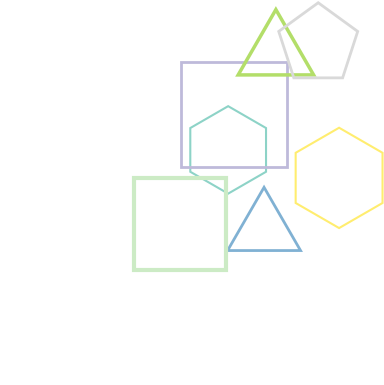[{"shape": "hexagon", "thickness": 1.5, "radius": 0.57, "center": [0.593, 0.611]}, {"shape": "square", "thickness": 2, "radius": 0.68, "center": [0.608, 0.703]}, {"shape": "triangle", "thickness": 2, "radius": 0.55, "center": [0.686, 0.404]}, {"shape": "triangle", "thickness": 2.5, "radius": 0.57, "center": [0.717, 0.862]}, {"shape": "pentagon", "thickness": 2, "radius": 0.54, "center": [0.827, 0.885]}, {"shape": "square", "thickness": 3, "radius": 0.6, "center": [0.468, 0.417]}, {"shape": "hexagon", "thickness": 1.5, "radius": 0.65, "center": [0.881, 0.538]}]